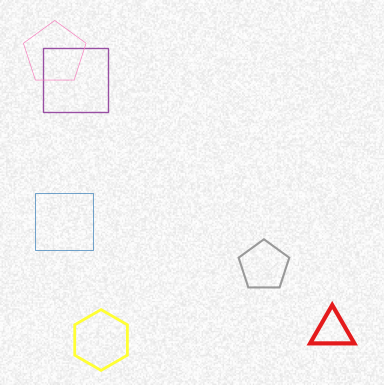[{"shape": "triangle", "thickness": 3, "radius": 0.33, "center": [0.863, 0.141]}, {"shape": "square", "thickness": 0.5, "radius": 0.37, "center": [0.167, 0.425]}, {"shape": "square", "thickness": 1, "radius": 0.42, "center": [0.196, 0.793]}, {"shape": "hexagon", "thickness": 2, "radius": 0.39, "center": [0.262, 0.117]}, {"shape": "pentagon", "thickness": 0.5, "radius": 0.43, "center": [0.142, 0.861]}, {"shape": "pentagon", "thickness": 1.5, "radius": 0.35, "center": [0.686, 0.309]}]